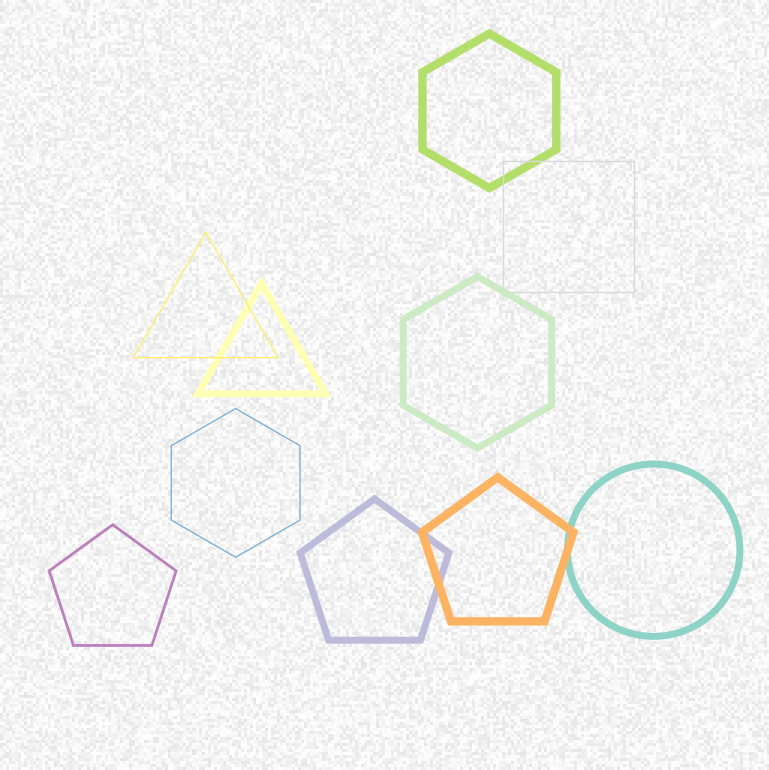[{"shape": "circle", "thickness": 2.5, "radius": 0.56, "center": [0.849, 0.285]}, {"shape": "triangle", "thickness": 2.5, "radius": 0.48, "center": [0.34, 0.536]}, {"shape": "pentagon", "thickness": 2.5, "radius": 0.51, "center": [0.486, 0.251]}, {"shape": "hexagon", "thickness": 0.5, "radius": 0.48, "center": [0.306, 0.373]}, {"shape": "pentagon", "thickness": 3, "radius": 0.52, "center": [0.646, 0.277]}, {"shape": "hexagon", "thickness": 3, "radius": 0.5, "center": [0.636, 0.856]}, {"shape": "square", "thickness": 0.5, "radius": 0.42, "center": [0.738, 0.706]}, {"shape": "pentagon", "thickness": 1, "radius": 0.43, "center": [0.146, 0.232]}, {"shape": "hexagon", "thickness": 2.5, "radius": 0.56, "center": [0.62, 0.529]}, {"shape": "triangle", "thickness": 0.5, "radius": 0.54, "center": [0.267, 0.59]}]